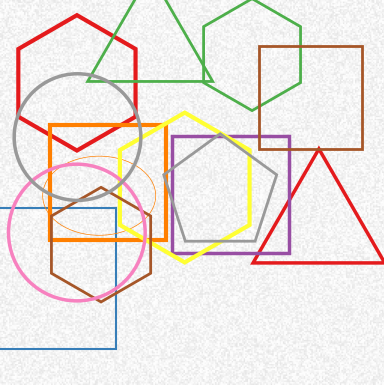[{"shape": "hexagon", "thickness": 3, "radius": 0.88, "center": [0.2, 0.785]}, {"shape": "triangle", "thickness": 2.5, "radius": 0.99, "center": [0.828, 0.416]}, {"shape": "square", "thickness": 1.5, "radius": 0.92, "center": [0.117, 0.278]}, {"shape": "hexagon", "thickness": 2, "radius": 0.73, "center": [0.655, 0.858]}, {"shape": "triangle", "thickness": 2, "radius": 0.94, "center": [0.39, 0.882]}, {"shape": "square", "thickness": 2.5, "radius": 0.76, "center": [0.598, 0.495]}, {"shape": "square", "thickness": 3, "radius": 0.75, "center": [0.28, 0.525]}, {"shape": "oval", "thickness": 0.5, "radius": 0.73, "center": [0.258, 0.492]}, {"shape": "hexagon", "thickness": 3, "radius": 0.97, "center": [0.48, 0.513]}, {"shape": "hexagon", "thickness": 2, "radius": 0.74, "center": [0.262, 0.365]}, {"shape": "square", "thickness": 2, "radius": 0.67, "center": [0.806, 0.747]}, {"shape": "circle", "thickness": 2.5, "radius": 0.89, "center": [0.2, 0.396]}, {"shape": "pentagon", "thickness": 2, "radius": 0.77, "center": [0.572, 0.498]}, {"shape": "circle", "thickness": 2.5, "radius": 0.82, "center": [0.201, 0.644]}]